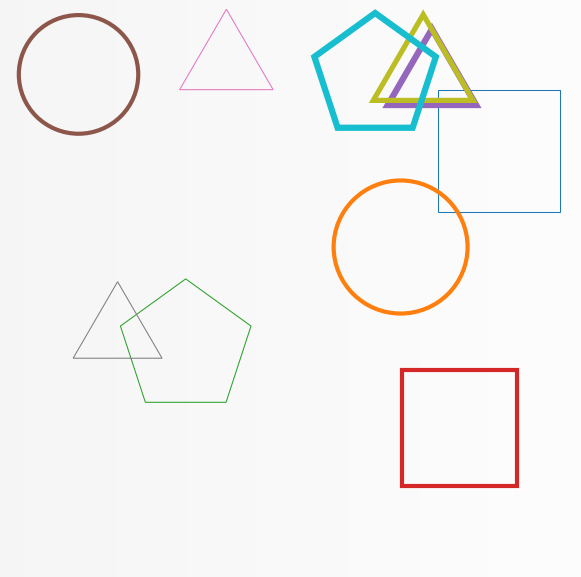[{"shape": "square", "thickness": 0.5, "radius": 0.53, "center": [0.859, 0.738]}, {"shape": "circle", "thickness": 2, "radius": 0.58, "center": [0.689, 0.571]}, {"shape": "pentagon", "thickness": 0.5, "radius": 0.59, "center": [0.319, 0.398]}, {"shape": "square", "thickness": 2, "radius": 0.5, "center": [0.79, 0.258]}, {"shape": "triangle", "thickness": 3, "radius": 0.44, "center": [0.743, 0.861]}, {"shape": "circle", "thickness": 2, "radius": 0.51, "center": [0.135, 0.87]}, {"shape": "triangle", "thickness": 0.5, "radius": 0.46, "center": [0.389, 0.89]}, {"shape": "triangle", "thickness": 0.5, "radius": 0.44, "center": [0.202, 0.423]}, {"shape": "triangle", "thickness": 2.5, "radius": 0.5, "center": [0.728, 0.875]}, {"shape": "pentagon", "thickness": 3, "radius": 0.55, "center": [0.645, 0.867]}]